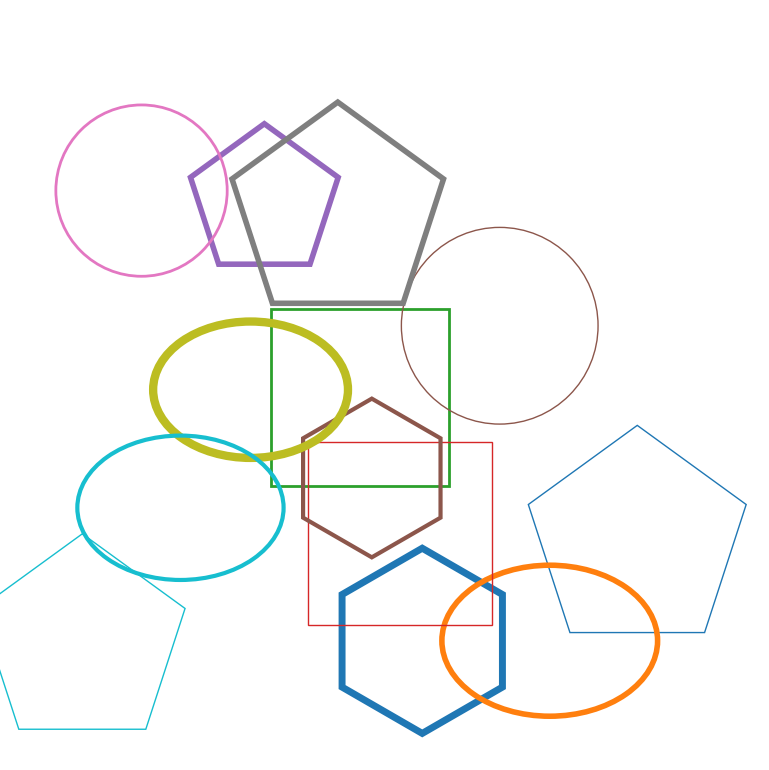[{"shape": "hexagon", "thickness": 2.5, "radius": 0.6, "center": [0.548, 0.168]}, {"shape": "pentagon", "thickness": 0.5, "radius": 0.74, "center": [0.828, 0.299]}, {"shape": "oval", "thickness": 2, "radius": 0.7, "center": [0.714, 0.168]}, {"shape": "square", "thickness": 1, "radius": 0.58, "center": [0.468, 0.484]}, {"shape": "square", "thickness": 0.5, "radius": 0.59, "center": [0.519, 0.308]}, {"shape": "pentagon", "thickness": 2, "radius": 0.5, "center": [0.343, 0.738]}, {"shape": "circle", "thickness": 0.5, "radius": 0.64, "center": [0.649, 0.577]}, {"shape": "hexagon", "thickness": 1.5, "radius": 0.52, "center": [0.483, 0.379]}, {"shape": "circle", "thickness": 1, "radius": 0.56, "center": [0.184, 0.752]}, {"shape": "pentagon", "thickness": 2, "radius": 0.72, "center": [0.439, 0.723]}, {"shape": "oval", "thickness": 3, "radius": 0.63, "center": [0.325, 0.494]}, {"shape": "oval", "thickness": 1.5, "radius": 0.67, "center": [0.234, 0.341]}, {"shape": "pentagon", "thickness": 0.5, "radius": 0.7, "center": [0.107, 0.166]}]